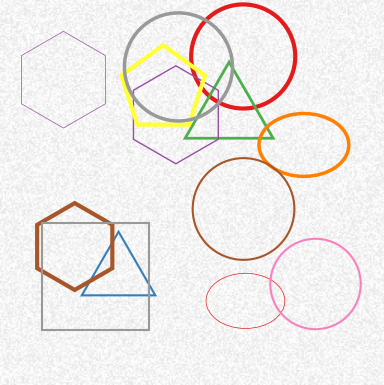[{"shape": "circle", "thickness": 3, "radius": 0.68, "center": [0.632, 0.853]}, {"shape": "oval", "thickness": 0.5, "radius": 0.51, "center": [0.638, 0.218]}, {"shape": "triangle", "thickness": 1.5, "radius": 0.55, "center": [0.308, 0.288]}, {"shape": "triangle", "thickness": 2, "radius": 0.66, "center": [0.595, 0.707]}, {"shape": "hexagon", "thickness": 0.5, "radius": 0.63, "center": [0.165, 0.793]}, {"shape": "hexagon", "thickness": 1, "radius": 0.64, "center": [0.457, 0.702]}, {"shape": "oval", "thickness": 2.5, "radius": 0.58, "center": [0.789, 0.623]}, {"shape": "pentagon", "thickness": 3, "radius": 0.57, "center": [0.424, 0.769]}, {"shape": "hexagon", "thickness": 3, "radius": 0.56, "center": [0.194, 0.36]}, {"shape": "circle", "thickness": 1.5, "radius": 0.66, "center": [0.633, 0.457]}, {"shape": "circle", "thickness": 1.5, "radius": 0.59, "center": [0.82, 0.262]}, {"shape": "circle", "thickness": 2.5, "radius": 0.7, "center": [0.464, 0.826]}, {"shape": "square", "thickness": 1.5, "radius": 0.69, "center": [0.247, 0.282]}]